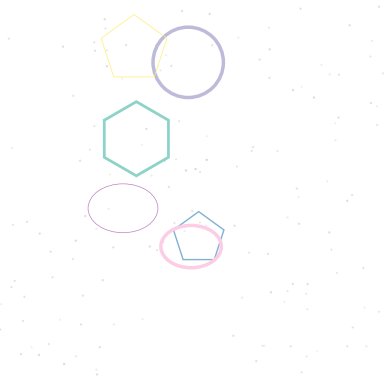[{"shape": "hexagon", "thickness": 2, "radius": 0.48, "center": [0.354, 0.64]}, {"shape": "circle", "thickness": 2.5, "radius": 0.46, "center": [0.489, 0.838]}, {"shape": "pentagon", "thickness": 1, "radius": 0.34, "center": [0.516, 0.381]}, {"shape": "oval", "thickness": 2.5, "radius": 0.39, "center": [0.496, 0.36]}, {"shape": "oval", "thickness": 0.5, "radius": 0.45, "center": [0.319, 0.459]}, {"shape": "pentagon", "thickness": 0.5, "radius": 0.45, "center": [0.348, 0.873]}]